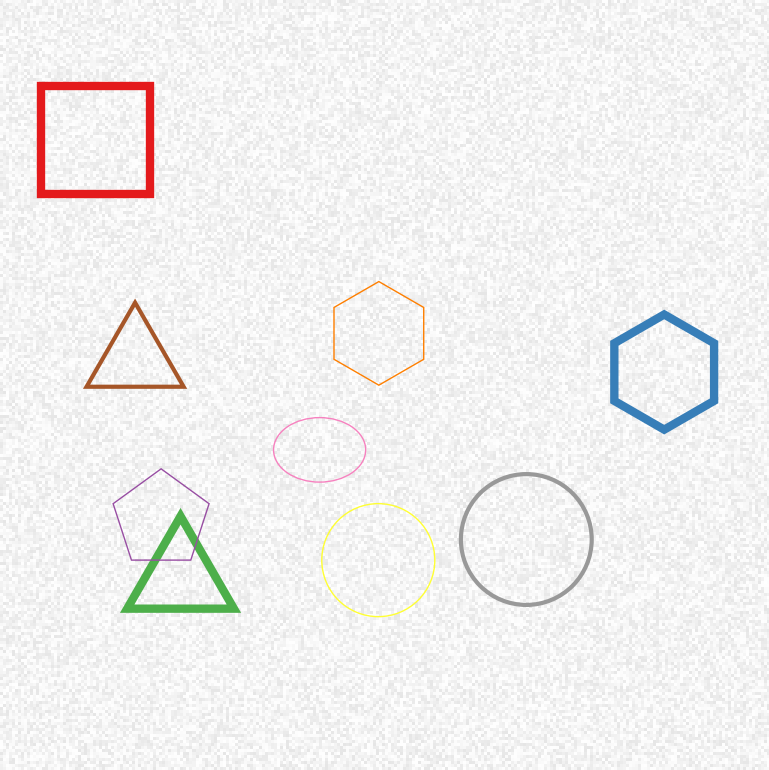[{"shape": "square", "thickness": 3, "radius": 0.35, "center": [0.124, 0.818]}, {"shape": "hexagon", "thickness": 3, "radius": 0.37, "center": [0.863, 0.517]}, {"shape": "triangle", "thickness": 3, "radius": 0.4, "center": [0.234, 0.25]}, {"shape": "pentagon", "thickness": 0.5, "radius": 0.33, "center": [0.209, 0.326]}, {"shape": "hexagon", "thickness": 0.5, "radius": 0.34, "center": [0.492, 0.567]}, {"shape": "circle", "thickness": 0.5, "radius": 0.37, "center": [0.491, 0.273]}, {"shape": "triangle", "thickness": 1.5, "radius": 0.36, "center": [0.175, 0.534]}, {"shape": "oval", "thickness": 0.5, "radius": 0.3, "center": [0.415, 0.416]}, {"shape": "circle", "thickness": 1.5, "radius": 0.42, "center": [0.684, 0.299]}]